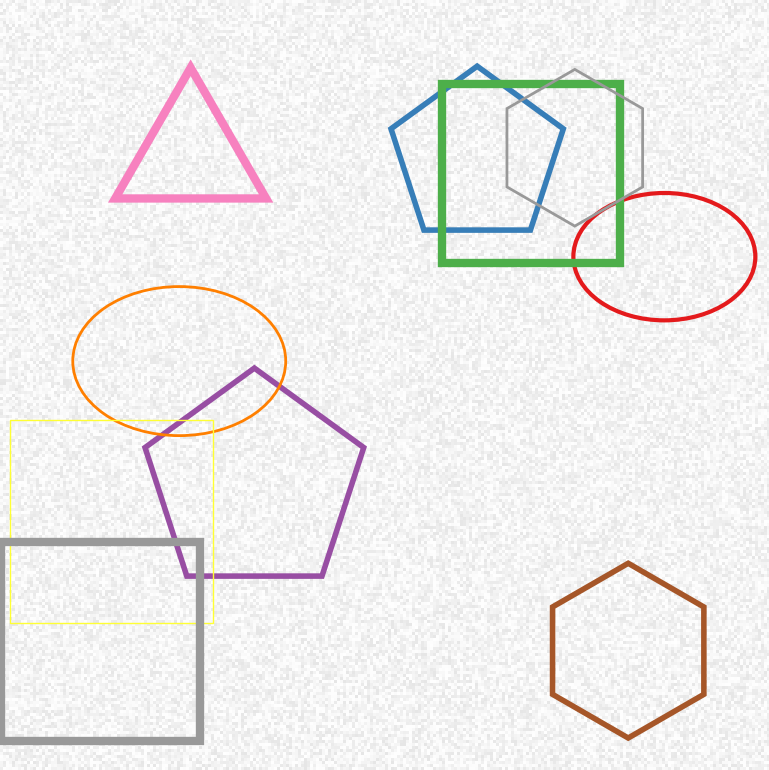[{"shape": "oval", "thickness": 1.5, "radius": 0.59, "center": [0.863, 0.667]}, {"shape": "pentagon", "thickness": 2, "radius": 0.59, "center": [0.62, 0.796]}, {"shape": "square", "thickness": 3, "radius": 0.58, "center": [0.69, 0.775]}, {"shape": "pentagon", "thickness": 2, "radius": 0.75, "center": [0.33, 0.373]}, {"shape": "oval", "thickness": 1, "radius": 0.69, "center": [0.233, 0.531]}, {"shape": "square", "thickness": 0.5, "radius": 0.66, "center": [0.145, 0.323]}, {"shape": "hexagon", "thickness": 2, "radius": 0.57, "center": [0.816, 0.155]}, {"shape": "triangle", "thickness": 3, "radius": 0.57, "center": [0.248, 0.799]}, {"shape": "square", "thickness": 3, "radius": 0.65, "center": [0.131, 0.167]}, {"shape": "hexagon", "thickness": 1, "radius": 0.51, "center": [0.746, 0.808]}]